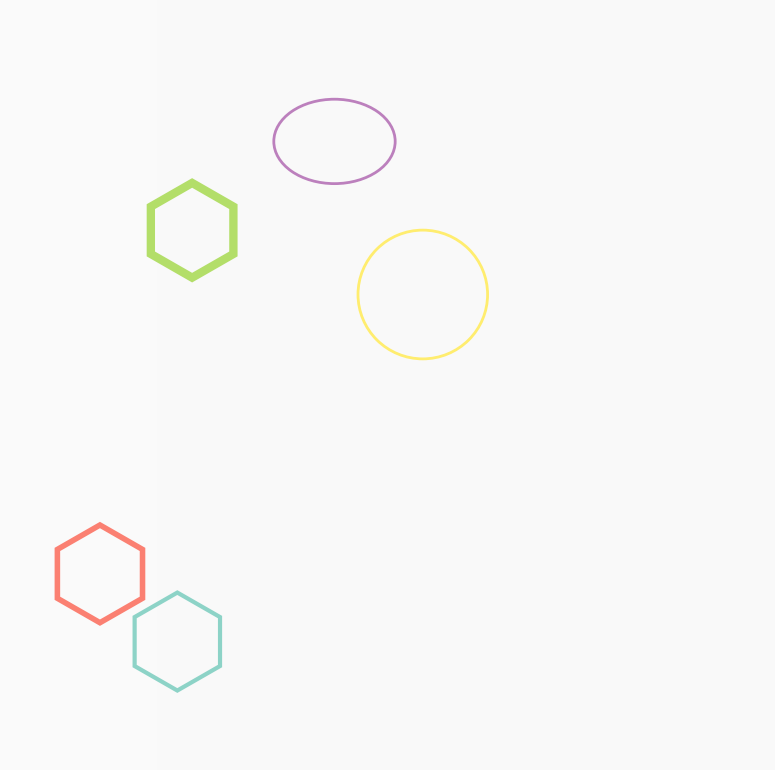[{"shape": "hexagon", "thickness": 1.5, "radius": 0.32, "center": [0.229, 0.167]}, {"shape": "hexagon", "thickness": 2, "radius": 0.32, "center": [0.129, 0.255]}, {"shape": "hexagon", "thickness": 3, "radius": 0.31, "center": [0.248, 0.701]}, {"shape": "oval", "thickness": 1, "radius": 0.39, "center": [0.432, 0.816]}, {"shape": "circle", "thickness": 1, "radius": 0.42, "center": [0.546, 0.618]}]